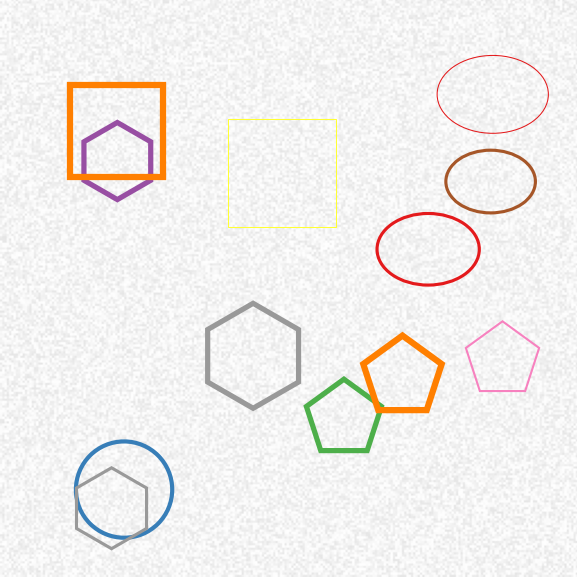[{"shape": "oval", "thickness": 1.5, "radius": 0.44, "center": [0.741, 0.567]}, {"shape": "oval", "thickness": 0.5, "radius": 0.48, "center": [0.853, 0.836]}, {"shape": "circle", "thickness": 2, "radius": 0.42, "center": [0.215, 0.151]}, {"shape": "pentagon", "thickness": 2.5, "radius": 0.34, "center": [0.596, 0.274]}, {"shape": "hexagon", "thickness": 2.5, "radius": 0.33, "center": [0.203, 0.72]}, {"shape": "pentagon", "thickness": 3, "radius": 0.36, "center": [0.697, 0.347]}, {"shape": "square", "thickness": 3, "radius": 0.4, "center": [0.202, 0.773]}, {"shape": "square", "thickness": 0.5, "radius": 0.47, "center": [0.488, 0.7]}, {"shape": "oval", "thickness": 1.5, "radius": 0.39, "center": [0.85, 0.685]}, {"shape": "pentagon", "thickness": 1, "radius": 0.33, "center": [0.87, 0.376]}, {"shape": "hexagon", "thickness": 2.5, "radius": 0.45, "center": [0.438, 0.383]}, {"shape": "hexagon", "thickness": 1.5, "radius": 0.35, "center": [0.193, 0.119]}]